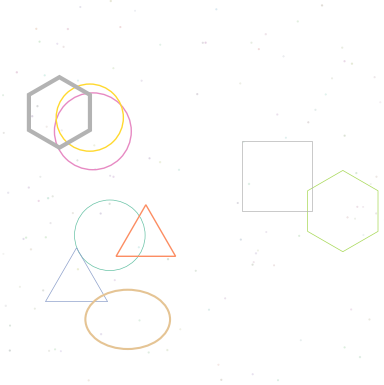[{"shape": "circle", "thickness": 0.5, "radius": 0.46, "center": [0.285, 0.389]}, {"shape": "triangle", "thickness": 1, "radius": 0.45, "center": [0.379, 0.379]}, {"shape": "triangle", "thickness": 0.5, "radius": 0.47, "center": [0.199, 0.263]}, {"shape": "circle", "thickness": 1, "radius": 0.5, "center": [0.241, 0.659]}, {"shape": "hexagon", "thickness": 0.5, "radius": 0.53, "center": [0.89, 0.452]}, {"shape": "circle", "thickness": 1, "radius": 0.44, "center": [0.233, 0.694]}, {"shape": "oval", "thickness": 1.5, "radius": 0.55, "center": [0.332, 0.17]}, {"shape": "square", "thickness": 0.5, "radius": 0.45, "center": [0.72, 0.543]}, {"shape": "hexagon", "thickness": 3, "radius": 0.46, "center": [0.154, 0.708]}]